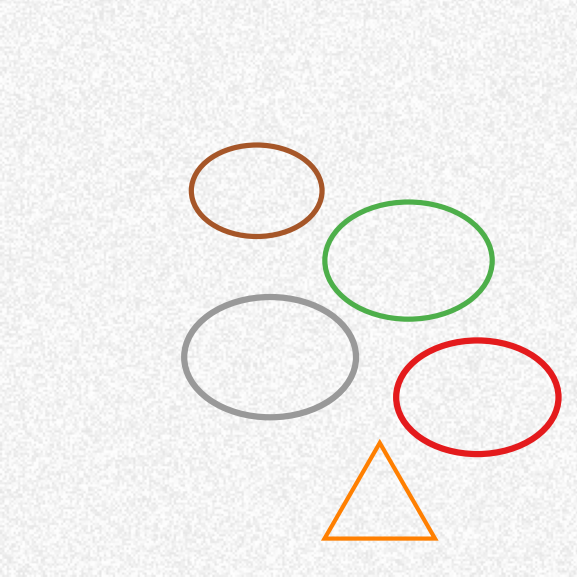[{"shape": "oval", "thickness": 3, "radius": 0.7, "center": [0.827, 0.311]}, {"shape": "oval", "thickness": 2.5, "radius": 0.72, "center": [0.707, 0.548]}, {"shape": "triangle", "thickness": 2, "radius": 0.55, "center": [0.658, 0.122]}, {"shape": "oval", "thickness": 2.5, "radius": 0.57, "center": [0.444, 0.669]}, {"shape": "oval", "thickness": 3, "radius": 0.74, "center": [0.468, 0.381]}]